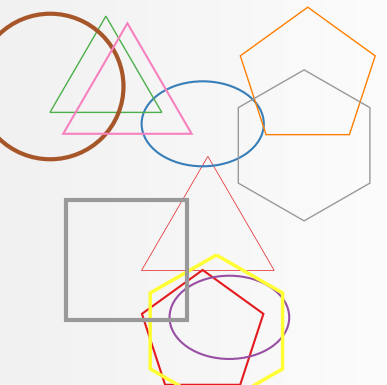[{"shape": "triangle", "thickness": 0.5, "radius": 0.99, "center": [0.536, 0.396]}, {"shape": "pentagon", "thickness": 1.5, "radius": 0.82, "center": [0.523, 0.134]}, {"shape": "oval", "thickness": 1.5, "radius": 0.79, "center": [0.523, 0.678]}, {"shape": "triangle", "thickness": 1, "radius": 0.83, "center": [0.273, 0.791]}, {"shape": "oval", "thickness": 1.5, "radius": 0.77, "center": [0.592, 0.176]}, {"shape": "pentagon", "thickness": 1, "radius": 0.92, "center": [0.794, 0.798]}, {"shape": "hexagon", "thickness": 2.5, "radius": 0.99, "center": [0.558, 0.14]}, {"shape": "circle", "thickness": 3, "radius": 0.95, "center": [0.13, 0.775]}, {"shape": "triangle", "thickness": 1.5, "radius": 0.96, "center": [0.329, 0.748]}, {"shape": "hexagon", "thickness": 1, "radius": 0.98, "center": [0.785, 0.622]}, {"shape": "square", "thickness": 3, "radius": 0.78, "center": [0.326, 0.325]}]